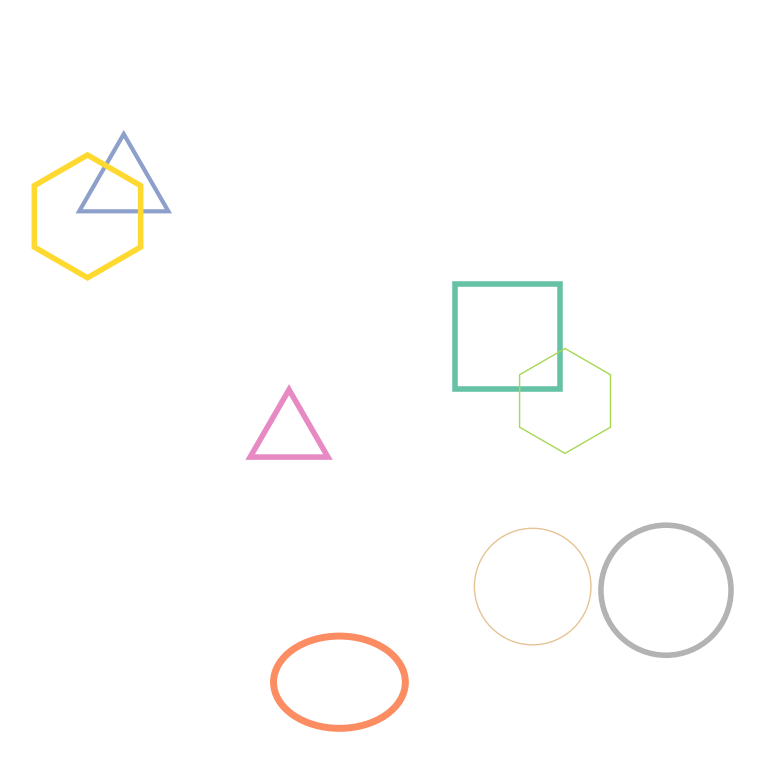[{"shape": "square", "thickness": 2, "radius": 0.34, "center": [0.659, 0.563]}, {"shape": "oval", "thickness": 2.5, "radius": 0.43, "center": [0.441, 0.114]}, {"shape": "triangle", "thickness": 1.5, "radius": 0.33, "center": [0.161, 0.759]}, {"shape": "triangle", "thickness": 2, "radius": 0.29, "center": [0.375, 0.436]}, {"shape": "hexagon", "thickness": 0.5, "radius": 0.34, "center": [0.734, 0.479]}, {"shape": "hexagon", "thickness": 2, "radius": 0.4, "center": [0.114, 0.719]}, {"shape": "circle", "thickness": 0.5, "radius": 0.38, "center": [0.692, 0.238]}, {"shape": "circle", "thickness": 2, "radius": 0.42, "center": [0.865, 0.233]}]